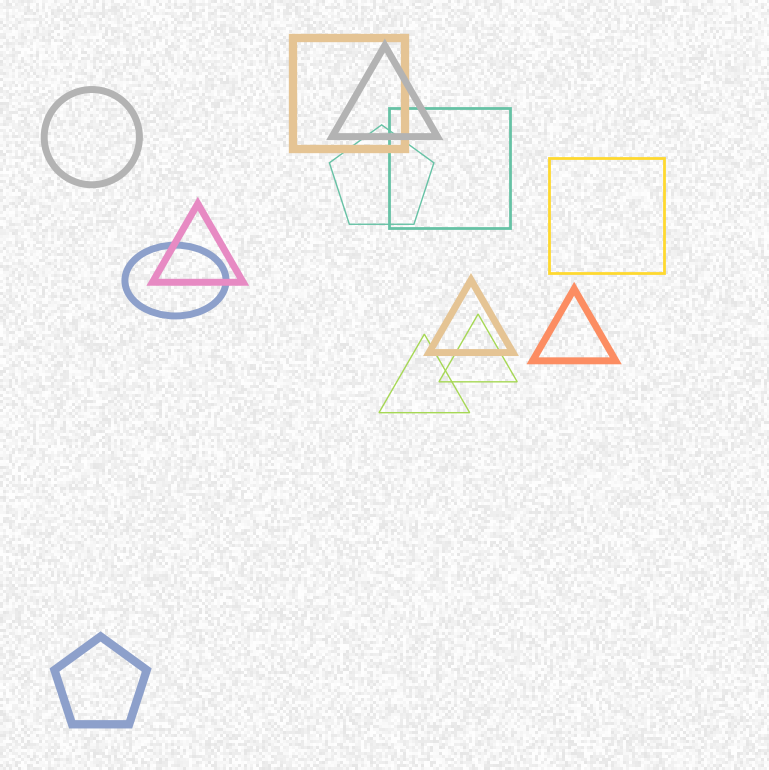[{"shape": "pentagon", "thickness": 0.5, "radius": 0.36, "center": [0.496, 0.766]}, {"shape": "square", "thickness": 1, "radius": 0.39, "center": [0.584, 0.782]}, {"shape": "triangle", "thickness": 2.5, "radius": 0.31, "center": [0.746, 0.563]}, {"shape": "oval", "thickness": 2.5, "radius": 0.33, "center": [0.228, 0.636]}, {"shape": "pentagon", "thickness": 3, "radius": 0.32, "center": [0.131, 0.11]}, {"shape": "triangle", "thickness": 2.5, "radius": 0.34, "center": [0.257, 0.667]}, {"shape": "triangle", "thickness": 0.5, "radius": 0.34, "center": [0.551, 0.498]}, {"shape": "triangle", "thickness": 0.5, "radius": 0.29, "center": [0.621, 0.533]}, {"shape": "square", "thickness": 1, "radius": 0.37, "center": [0.788, 0.72]}, {"shape": "triangle", "thickness": 2.5, "radius": 0.31, "center": [0.612, 0.574]}, {"shape": "square", "thickness": 3, "radius": 0.36, "center": [0.453, 0.879]}, {"shape": "circle", "thickness": 2.5, "radius": 0.31, "center": [0.119, 0.822]}, {"shape": "triangle", "thickness": 2.5, "radius": 0.39, "center": [0.5, 0.862]}]